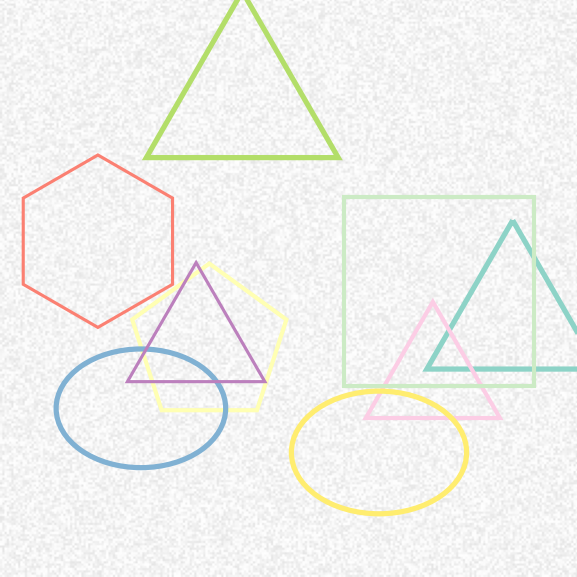[{"shape": "triangle", "thickness": 2.5, "radius": 0.86, "center": [0.888, 0.446]}, {"shape": "pentagon", "thickness": 2, "radius": 0.7, "center": [0.362, 0.402]}, {"shape": "hexagon", "thickness": 1.5, "radius": 0.75, "center": [0.17, 0.581]}, {"shape": "oval", "thickness": 2.5, "radius": 0.73, "center": [0.244, 0.292]}, {"shape": "triangle", "thickness": 2.5, "radius": 0.96, "center": [0.42, 0.822]}, {"shape": "triangle", "thickness": 2, "radius": 0.67, "center": [0.75, 0.342]}, {"shape": "triangle", "thickness": 1.5, "radius": 0.69, "center": [0.34, 0.407]}, {"shape": "square", "thickness": 2, "radius": 0.82, "center": [0.76, 0.495]}, {"shape": "oval", "thickness": 2.5, "radius": 0.76, "center": [0.656, 0.216]}]